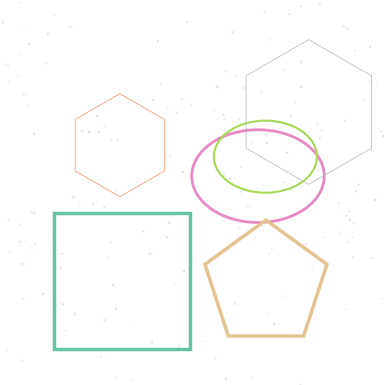[{"shape": "square", "thickness": 2.5, "radius": 0.89, "center": [0.317, 0.27]}, {"shape": "hexagon", "thickness": 0.5, "radius": 0.67, "center": [0.311, 0.623]}, {"shape": "oval", "thickness": 2, "radius": 0.86, "center": [0.67, 0.543]}, {"shape": "oval", "thickness": 1.5, "radius": 0.67, "center": [0.689, 0.593]}, {"shape": "pentagon", "thickness": 2.5, "radius": 0.83, "center": [0.691, 0.262]}, {"shape": "hexagon", "thickness": 0.5, "radius": 0.94, "center": [0.802, 0.709]}]